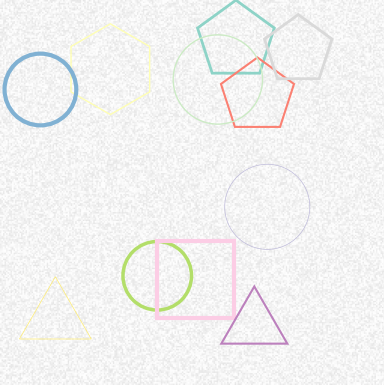[{"shape": "pentagon", "thickness": 2, "radius": 0.52, "center": [0.613, 0.895]}, {"shape": "hexagon", "thickness": 1, "radius": 0.59, "center": [0.287, 0.82]}, {"shape": "circle", "thickness": 0.5, "radius": 0.55, "center": [0.694, 0.463]}, {"shape": "pentagon", "thickness": 1.5, "radius": 0.5, "center": [0.669, 0.751]}, {"shape": "circle", "thickness": 3, "radius": 0.47, "center": [0.105, 0.768]}, {"shape": "circle", "thickness": 2.5, "radius": 0.45, "center": [0.408, 0.284]}, {"shape": "square", "thickness": 3, "radius": 0.5, "center": [0.507, 0.273]}, {"shape": "pentagon", "thickness": 2, "radius": 0.46, "center": [0.775, 0.87]}, {"shape": "triangle", "thickness": 1.5, "radius": 0.49, "center": [0.661, 0.157]}, {"shape": "circle", "thickness": 1, "radius": 0.58, "center": [0.566, 0.794]}, {"shape": "triangle", "thickness": 0.5, "radius": 0.54, "center": [0.144, 0.173]}]